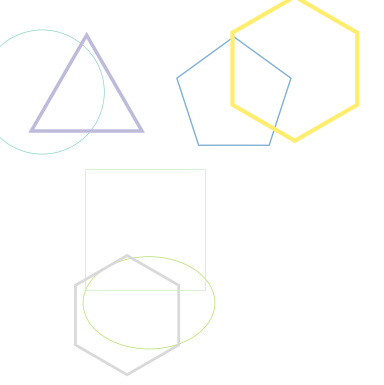[{"shape": "circle", "thickness": 0.5, "radius": 0.81, "center": [0.11, 0.761]}, {"shape": "triangle", "thickness": 2.5, "radius": 0.83, "center": [0.225, 0.743]}, {"shape": "pentagon", "thickness": 1, "radius": 0.78, "center": [0.608, 0.749]}, {"shape": "oval", "thickness": 0.5, "radius": 0.86, "center": [0.387, 0.213]}, {"shape": "hexagon", "thickness": 2, "radius": 0.77, "center": [0.33, 0.182]}, {"shape": "square", "thickness": 0.5, "radius": 0.78, "center": [0.377, 0.404]}, {"shape": "hexagon", "thickness": 3, "radius": 0.94, "center": [0.766, 0.821]}]